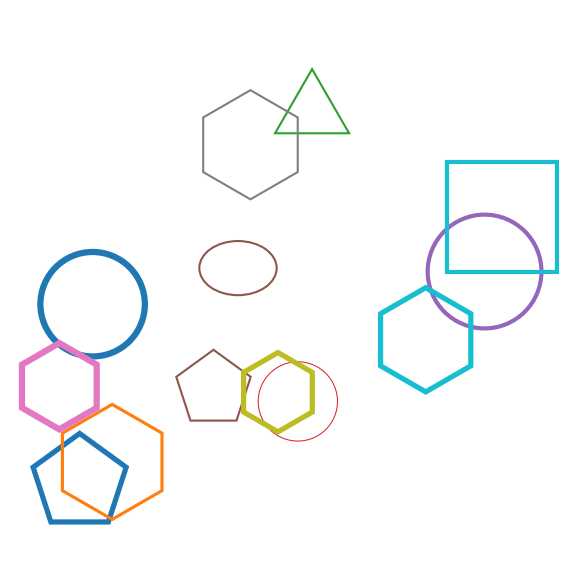[{"shape": "circle", "thickness": 3, "radius": 0.45, "center": [0.16, 0.472]}, {"shape": "pentagon", "thickness": 2.5, "radius": 0.42, "center": [0.138, 0.164]}, {"shape": "hexagon", "thickness": 1.5, "radius": 0.5, "center": [0.194, 0.199]}, {"shape": "triangle", "thickness": 1, "radius": 0.37, "center": [0.54, 0.805]}, {"shape": "circle", "thickness": 0.5, "radius": 0.34, "center": [0.516, 0.304]}, {"shape": "circle", "thickness": 2, "radius": 0.49, "center": [0.839, 0.529]}, {"shape": "oval", "thickness": 1, "radius": 0.33, "center": [0.412, 0.535]}, {"shape": "pentagon", "thickness": 1, "radius": 0.34, "center": [0.37, 0.326]}, {"shape": "hexagon", "thickness": 3, "radius": 0.37, "center": [0.103, 0.33]}, {"shape": "hexagon", "thickness": 1, "radius": 0.47, "center": [0.434, 0.748]}, {"shape": "hexagon", "thickness": 2.5, "radius": 0.34, "center": [0.481, 0.32]}, {"shape": "square", "thickness": 2, "radius": 0.48, "center": [0.869, 0.623]}, {"shape": "hexagon", "thickness": 2.5, "radius": 0.45, "center": [0.737, 0.411]}]